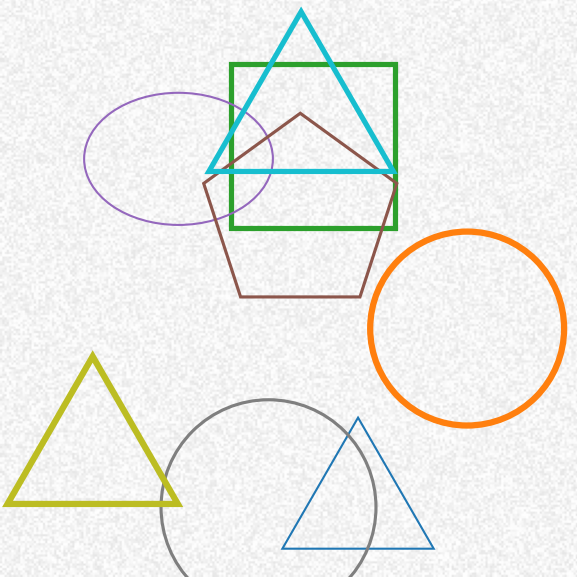[{"shape": "triangle", "thickness": 1, "radius": 0.76, "center": [0.62, 0.125]}, {"shape": "circle", "thickness": 3, "radius": 0.84, "center": [0.809, 0.43]}, {"shape": "square", "thickness": 2.5, "radius": 0.71, "center": [0.542, 0.746]}, {"shape": "oval", "thickness": 1, "radius": 0.82, "center": [0.309, 0.724]}, {"shape": "pentagon", "thickness": 1.5, "radius": 0.88, "center": [0.52, 0.627]}, {"shape": "circle", "thickness": 1.5, "radius": 0.93, "center": [0.465, 0.121]}, {"shape": "triangle", "thickness": 3, "radius": 0.85, "center": [0.16, 0.212]}, {"shape": "triangle", "thickness": 2.5, "radius": 0.92, "center": [0.521, 0.794]}]